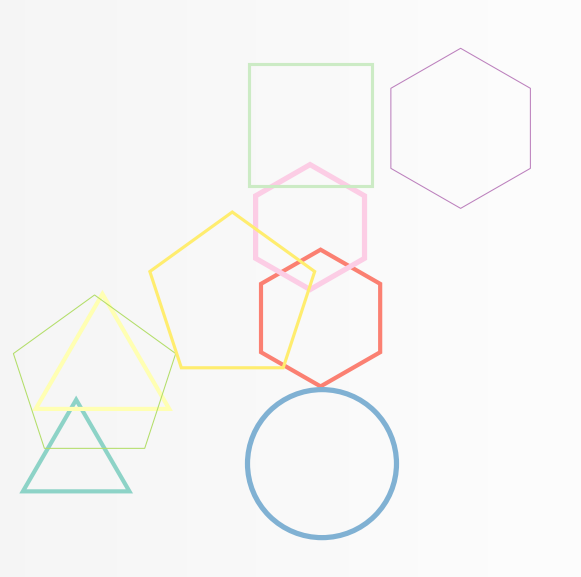[{"shape": "triangle", "thickness": 2, "radius": 0.53, "center": [0.131, 0.201]}, {"shape": "triangle", "thickness": 2, "radius": 0.66, "center": [0.176, 0.357]}, {"shape": "hexagon", "thickness": 2, "radius": 0.59, "center": [0.552, 0.448]}, {"shape": "circle", "thickness": 2.5, "radius": 0.64, "center": [0.554, 0.196]}, {"shape": "pentagon", "thickness": 0.5, "radius": 0.73, "center": [0.163, 0.342]}, {"shape": "hexagon", "thickness": 2.5, "radius": 0.54, "center": [0.533, 0.606]}, {"shape": "hexagon", "thickness": 0.5, "radius": 0.69, "center": [0.792, 0.777]}, {"shape": "square", "thickness": 1.5, "radius": 0.53, "center": [0.534, 0.783]}, {"shape": "pentagon", "thickness": 1.5, "radius": 0.75, "center": [0.4, 0.483]}]